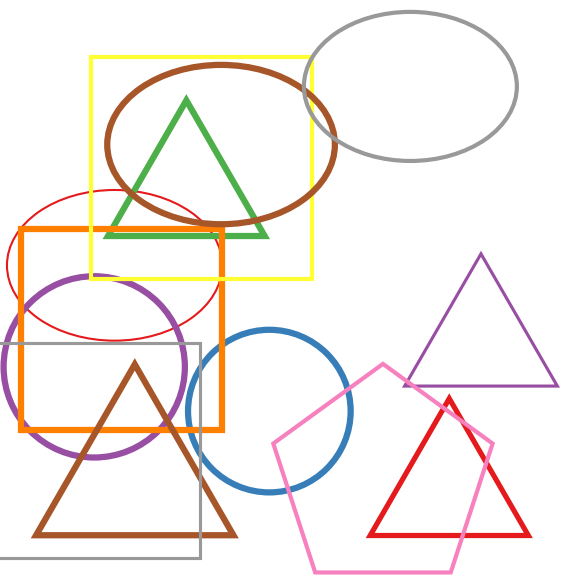[{"shape": "triangle", "thickness": 2.5, "radius": 0.79, "center": [0.778, 0.151]}, {"shape": "oval", "thickness": 1, "radius": 0.93, "center": [0.198, 0.54]}, {"shape": "circle", "thickness": 3, "radius": 0.7, "center": [0.466, 0.287]}, {"shape": "triangle", "thickness": 3, "radius": 0.78, "center": [0.323, 0.669]}, {"shape": "circle", "thickness": 3, "radius": 0.78, "center": [0.163, 0.364]}, {"shape": "triangle", "thickness": 1.5, "radius": 0.76, "center": [0.833, 0.407]}, {"shape": "square", "thickness": 3, "radius": 0.87, "center": [0.211, 0.428]}, {"shape": "square", "thickness": 2, "radius": 0.96, "center": [0.348, 0.708]}, {"shape": "oval", "thickness": 3, "radius": 0.99, "center": [0.383, 0.749]}, {"shape": "triangle", "thickness": 3, "radius": 0.99, "center": [0.233, 0.171]}, {"shape": "pentagon", "thickness": 2, "radius": 1.0, "center": [0.663, 0.169]}, {"shape": "square", "thickness": 1.5, "radius": 0.93, "center": [0.16, 0.22]}, {"shape": "oval", "thickness": 2, "radius": 0.92, "center": [0.711, 0.849]}]